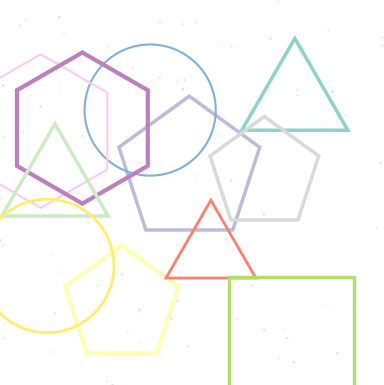[{"shape": "triangle", "thickness": 2.5, "radius": 0.79, "center": [0.766, 0.741]}, {"shape": "pentagon", "thickness": 3, "radius": 0.77, "center": [0.316, 0.208]}, {"shape": "pentagon", "thickness": 2.5, "radius": 0.96, "center": [0.492, 0.558]}, {"shape": "triangle", "thickness": 2, "radius": 0.67, "center": [0.548, 0.345]}, {"shape": "circle", "thickness": 1.5, "radius": 0.85, "center": [0.39, 0.714]}, {"shape": "square", "thickness": 2.5, "radius": 0.81, "center": [0.757, 0.117]}, {"shape": "hexagon", "thickness": 1.5, "radius": 1.0, "center": [0.106, 0.659]}, {"shape": "pentagon", "thickness": 2.5, "radius": 0.74, "center": [0.687, 0.549]}, {"shape": "hexagon", "thickness": 3, "radius": 0.98, "center": [0.214, 0.667]}, {"shape": "triangle", "thickness": 2.5, "radius": 0.8, "center": [0.143, 0.519]}, {"shape": "circle", "thickness": 2, "radius": 0.87, "center": [0.123, 0.309]}]